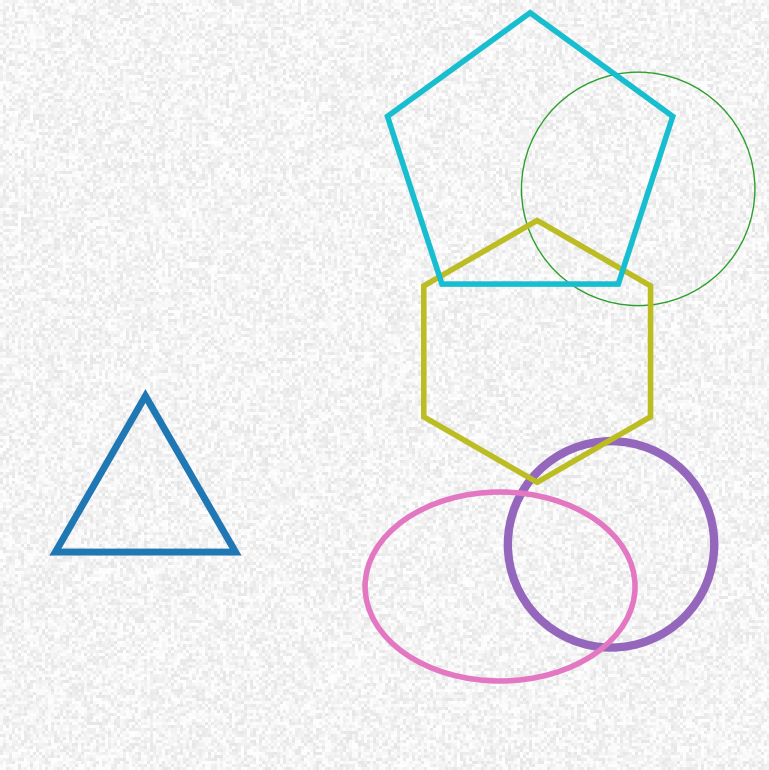[{"shape": "triangle", "thickness": 2.5, "radius": 0.68, "center": [0.189, 0.351]}, {"shape": "circle", "thickness": 0.5, "radius": 0.76, "center": [0.829, 0.755]}, {"shape": "circle", "thickness": 3, "radius": 0.67, "center": [0.794, 0.293]}, {"shape": "oval", "thickness": 2, "radius": 0.88, "center": [0.649, 0.238]}, {"shape": "hexagon", "thickness": 2, "radius": 0.85, "center": [0.698, 0.544]}, {"shape": "pentagon", "thickness": 2, "radius": 0.97, "center": [0.688, 0.789]}]